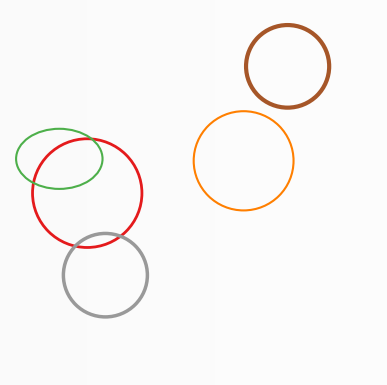[{"shape": "circle", "thickness": 2, "radius": 0.71, "center": [0.225, 0.498]}, {"shape": "oval", "thickness": 1.5, "radius": 0.56, "center": [0.153, 0.587]}, {"shape": "circle", "thickness": 1.5, "radius": 0.64, "center": [0.629, 0.582]}, {"shape": "circle", "thickness": 3, "radius": 0.54, "center": [0.742, 0.828]}, {"shape": "circle", "thickness": 2.5, "radius": 0.54, "center": [0.272, 0.285]}]